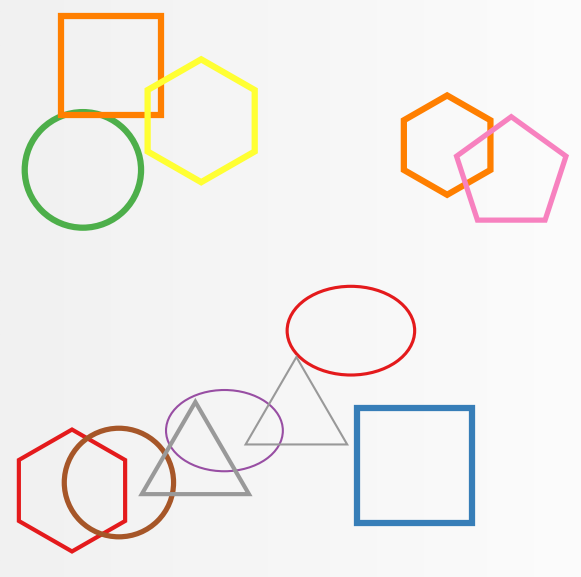[{"shape": "hexagon", "thickness": 2, "radius": 0.53, "center": [0.124, 0.15]}, {"shape": "oval", "thickness": 1.5, "radius": 0.55, "center": [0.604, 0.427]}, {"shape": "square", "thickness": 3, "radius": 0.5, "center": [0.713, 0.193]}, {"shape": "circle", "thickness": 3, "radius": 0.5, "center": [0.143, 0.705]}, {"shape": "oval", "thickness": 1, "radius": 0.5, "center": [0.386, 0.253]}, {"shape": "square", "thickness": 3, "radius": 0.43, "center": [0.191, 0.886]}, {"shape": "hexagon", "thickness": 3, "radius": 0.43, "center": [0.769, 0.748]}, {"shape": "hexagon", "thickness": 3, "radius": 0.53, "center": [0.346, 0.79]}, {"shape": "circle", "thickness": 2.5, "radius": 0.47, "center": [0.205, 0.164]}, {"shape": "pentagon", "thickness": 2.5, "radius": 0.49, "center": [0.88, 0.698]}, {"shape": "triangle", "thickness": 1, "radius": 0.5, "center": [0.51, 0.28]}, {"shape": "triangle", "thickness": 2, "radius": 0.53, "center": [0.336, 0.197]}]